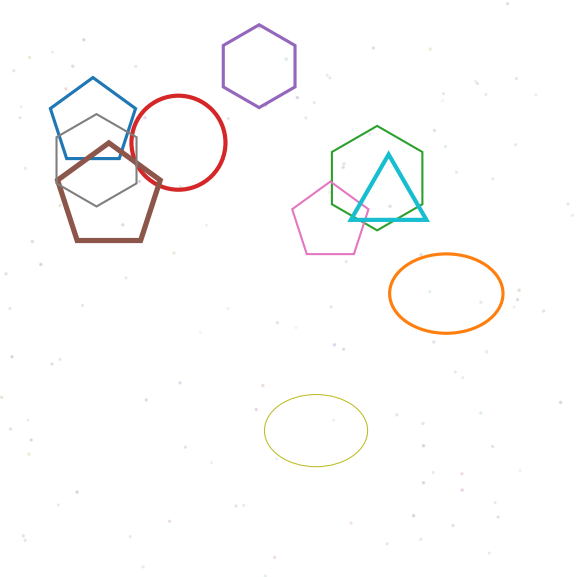[{"shape": "pentagon", "thickness": 1.5, "radius": 0.39, "center": [0.161, 0.787]}, {"shape": "oval", "thickness": 1.5, "radius": 0.49, "center": [0.773, 0.491]}, {"shape": "hexagon", "thickness": 1, "radius": 0.45, "center": [0.653, 0.691]}, {"shape": "circle", "thickness": 2, "radius": 0.41, "center": [0.309, 0.752]}, {"shape": "hexagon", "thickness": 1.5, "radius": 0.36, "center": [0.449, 0.885]}, {"shape": "pentagon", "thickness": 2.5, "radius": 0.47, "center": [0.189, 0.658]}, {"shape": "pentagon", "thickness": 1, "radius": 0.35, "center": [0.572, 0.615]}, {"shape": "hexagon", "thickness": 1, "radius": 0.4, "center": [0.167, 0.722]}, {"shape": "oval", "thickness": 0.5, "radius": 0.45, "center": [0.547, 0.253]}, {"shape": "triangle", "thickness": 2, "radius": 0.38, "center": [0.673, 0.656]}]